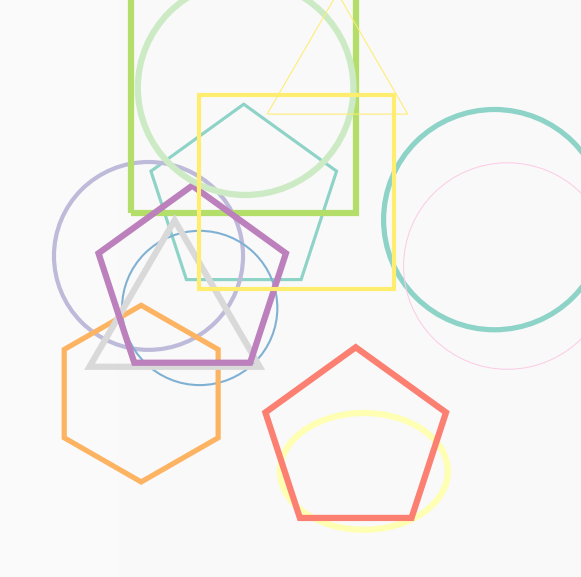[{"shape": "pentagon", "thickness": 1.5, "radius": 0.84, "center": [0.419, 0.651]}, {"shape": "circle", "thickness": 2.5, "radius": 0.95, "center": [0.851, 0.619]}, {"shape": "oval", "thickness": 3, "radius": 0.72, "center": [0.626, 0.183]}, {"shape": "circle", "thickness": 2, "radius": 0.81, "center": [0.255, 0.556]}, {"shape": "pentagon", "thickness": 3, "radius": 0.82, "center": [0.612, 0.234]}, {"shape": "circle", "thickness": 1, "radius": 0.67, "center": [0.344, 0.466]}, {"shape": "hexagon", "thickness": 2.5, "radius": 0.76, "center": [0.243, 0.318]}, {"shape": "square", "thickness": 3, "radius": 0.97, "center": [0.42, 0.823]}, {"shape": "circle", "thickness": 0.5, "radius": 0.89, "center": [0.873, 0.538]}, {"shape": "triangle", "thickness": 3, "radius": 0.85, "center": [0.3, 0.449]}, {"shape": "pentagon", "thickness": 3, "radius": 0.85, "center": [0.331, 0.508]}, {"shape": "circle", "thickness": 3, "radius": 0.93, "center": [0.423, 0.847]}, {"shape": "square", "thickness": 2, "radius": 0.84, "center": [0.51, 0.667]}, {"shape": "triangle", "thickness": 0.5, "radius": 0.7, "center": [0.581, 0.871]}]